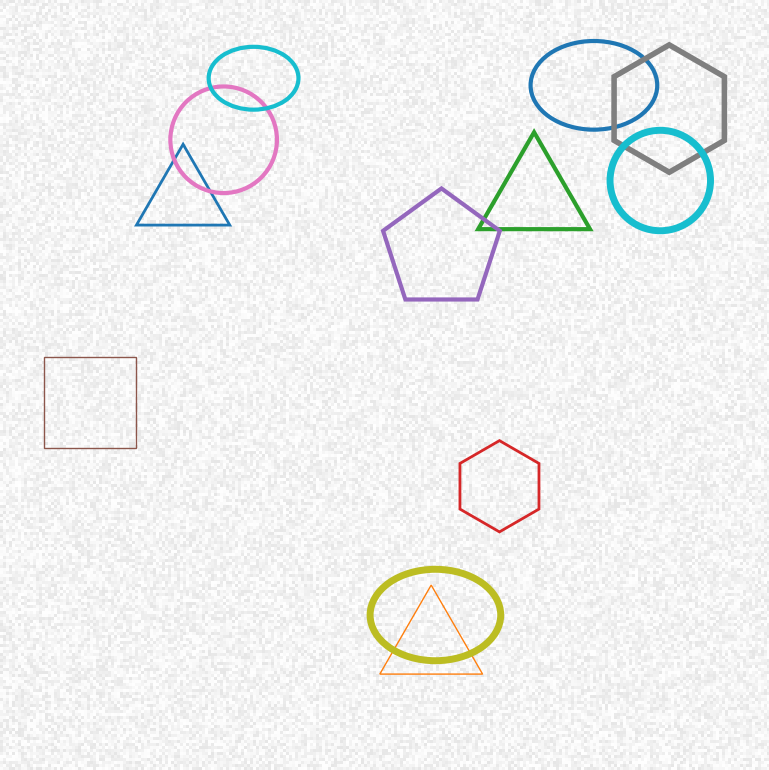[{"shape": "triangle", "thickness": 1, "radius": 0.35, "center": [0.238, 0.743]}, {"shape": "oval", "thickness": 1.5, "radius": 0.41, "center": [0.771, 0.889]}, {"shape": "triangle", "thickness": 0.5, "radius": 0.39, "center": [0.56, 0.163]}, {"shape": "triangle", "thickness": 1.5, "radius": 0.42, "center": [0.694, 0.744]}, {"shape": "hexagon", "thickness": 1, "radius": 0.3, "center": [0.649, 0.368]}, {"shape": "pentagon", "thickness": 1.5, "radius": 0.4, "center": [0.573, 0.676]}, {"shape": "square", "thickness": 0.5, "radius": 0.3, "center": [0.117, 0.477]}, {"shape": "circle", "thickness": 1.5, "radius": 0.35, "center": [0.29, 0.818]}, {"shape": "hexagon", "thickness": 2, "radius": 0.41, "center": [0.869, 0.859]}, {"shape": "oval", "thickness": 2.5, "radius": 0.42, "center": [0.565, 0.201]}, {"shape": "circle", "thickness": 2.5, "radius": 0.33, "center": [0.858, 0.766]}, {"shape": "oval", "thickness": 1.5, "radius": 0.29, "center": [0.329, 0.898]}]